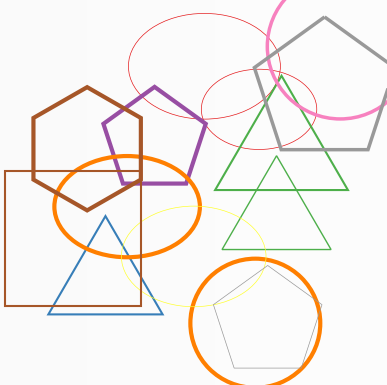[{"shape": "oval", "thickness": 0.5, "radius": 0.74, "center": [0.669, 0.716]}, {"shape": "oval", "thickness": 0.5, "radius": 0.98, "center": [0.527, 0.828]}, {"shape": "triangle", "thickness": 1.5, "radius": 0.85, "center": [0.272, 0.268]}, {"shape": "triangle", "thickness": 1.5, "radius": 0.99, "center": [0.727, 0.605]}, {"shape": "triangle", "thickness": 1, "radius": 0.81, "center": [0.714, 0.433]}, {"shape": "pentagon", "thickness": 3, "radius": 0.69, "center": [0.399, 0.635]}, {"shape": "circle", "thickness": 3, "radius": 0.84, "center": [0.659, 0.16]}, {"shape": "oval", "thickness": 3, "radius": 0.94, "center": [0.328, 0.463]}, {"shape": "oval", "thickness": 0.5, "radius": 0.93, "center": [0.5, 0.334]}, {"shape": "hexagon", "thickness": 3, "radius": 0.8, "center": [0.225, 0.614]}, {"shape": "square", "thickness": 1.5, "radius": 0.88, "center": [0.188, 0.381]}, {"shape": "circle", "thickness": 2.5, "radius": 0.94, "center": [0.878, 0.879]}, {"shape": "pentagon", "thickness": 2.5, "radius": 0.95, "center": [0.838, 0.765]}, {"shape": "pentagon", "thickness": 0.5, "radius": 0.74, "center": [0.691, 0.163]}]